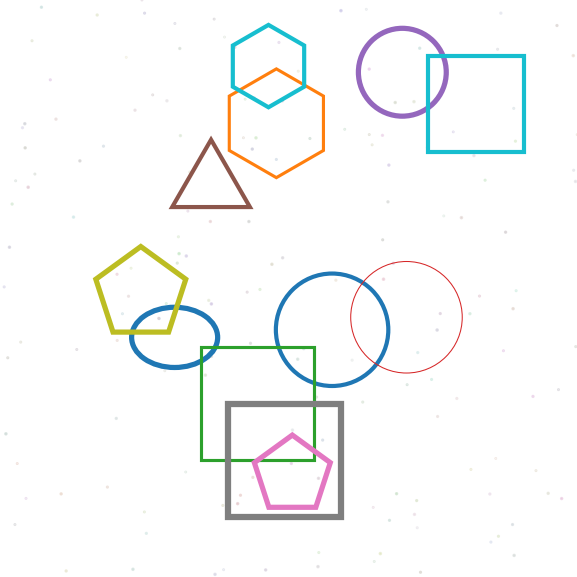[{"shape": "oval", "thickness": 2.5, "radius": 0.37, "center": [0.302, 0.415]}, {"shape": "circle", "thickness": 2, "radius": 0.49, "center": [0.575, 0.428]}, {"shape": "hexagon", "thickness": 1.5, "radius": 0.47, "center": [0.479, 0.786]}, {"shape": "square", "thickness": 1.5, "radius": 0.49, "center": [0.445, 0.3]}, {"shape": "circle", "thickness": 0.5, "radius": 0.48, "center": [0.704, 0.45]}, {"shape": "circle", "thickness": 2.5, "radius": 0.38, "center": [0.697, 0.874]}, {"shape": "triangle", "thickness": 2, "radius": 0.39, "center": [0.365, 0.679]}, {"shape": "pentagon", "thickness": 2.5, "radius": 0.35, "center": [0.506, 0.177]}, {"shape": "square", "thickness": 3, "radius": 0.49, "center": [0.493, 0.202]}, {"shape": "pentagon", "thickness": 2.5, "radius": 0.41, "center": [0.244, 0.49]}, {"shape": "hexagon", "thickness": 2, "radius": 0.36, "center": [0.465, 0.885]}, {"shape": "square", "thickness": 2, "radius": 0.41, "center": [0.824, 0.819]}]